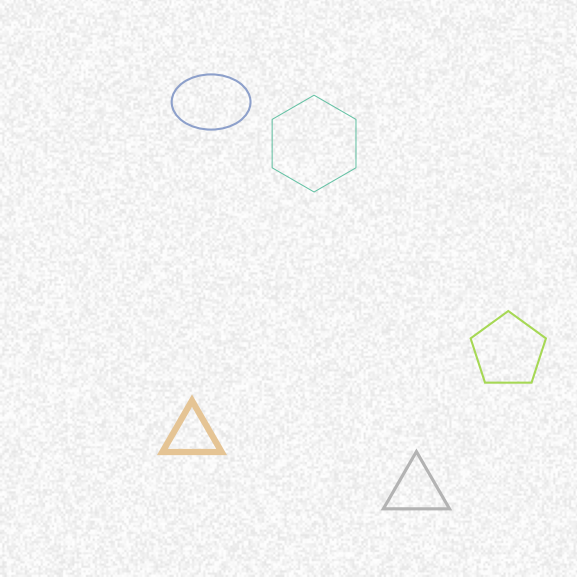[{"shape": "hexagon", "thickness": 0.5, "radius": 0.42, "center": [0.544, 0.75]}, {"shape": "oval", "thickness": 1, "radius": 0.34, "center": [0.366, 0.823]}, {"shape": "pentagon", "thickness": 1, "radius": 0.34, "center": [0.88, 0.392]}, {"shape": "triangle", "thickness": 3, "radius": 0.3, "center": [0.332, 0.246]}, {"shape": "triangle", "thickness": 1.5, "radius": 0.33, "center": [0.721, 0.151]}]